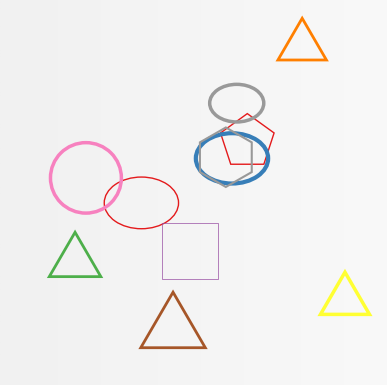[{"shape": "oval", "thickness": 1, "radius": 0.48, "center": [0.365, 0.473]}, {"shape": "pentagon", "thickness": 1, "radius": 0.36, "center": [0.638, 0.632]}, {"shape": "oval", "thickness": 3, "radius": 0.47, "center": [0.599, 0.589]}, {"shape": "triangle", "thickness": 2, "radius": 0.38, "center": [0.194, 0.32]}, {"shape": "square", "thickness": 0.5, "radius": 0.36, "center": [0.491, 0.349]}, {"shape": "triangle", "thickness": 2, "radius": 0.36, "center": [0.78, 0.88]}, {"shape": "triangle", "thickness": 2.5, "radius": 0.37, "center": [0.89, 0.22]}, {"shape": "triangle", "thickness": 2, "radius": 0.48, "center": [0.447, 0.145]}, {"shape": "circle", "thickness": 2.5, "radius": 0.46, "center": [0.222, 0.538]}, {"shape": "hexagon", "thickness": 1.5, "radius": 0.39, "center": [0.583, 0.592]}, {"shape": "oval", "thickness": 2.5, "radius": 0.35, "center": [0.611, 0.732]}]